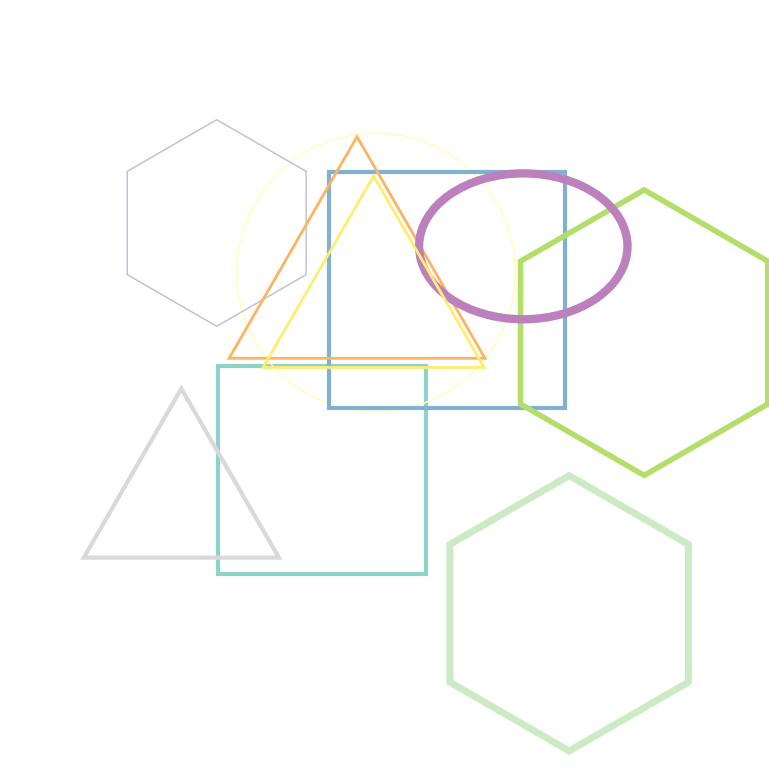[{"shape": "square", "thickness": 1.5, "radius": 0.68, "center": [0.418, 0.39]}, {"shape": "circle", "thickness": 0.5, "radius": 0.9, "center": [0.488, 0.646]}, {"shape": "hexagon", "thickness": 0.5, "radius": 0.67, "center": [0.281, 0.71]}, {"shape": "square", "thickness": 1.5, "radius": 0.77, "center": [0.581, 0.623]}, {"shape": "triangle", "thickness": 1, "radius": 0.96, "center": [0.464, 0.631]}, {"shape": "hexagon", "thickness": 2, "radius": 0.93, "center": [0.837, 0.568]}, {"shape": "triangle", "thickness": 1.5, "radius": 0.73, "center": [0.235, 0.349]}, {"shape": "oval", "thickness": 3, "radius": 0.68, "center": [0.68, 0.68]}, {"shape": "hexagon", "thickness": 2.5, "radius": 0.89, "center": [0.739, 0.204]}, {"shape": "triangle", "thickness": 1, "radius": 0.83, "center": [0.485, 0.606]}]